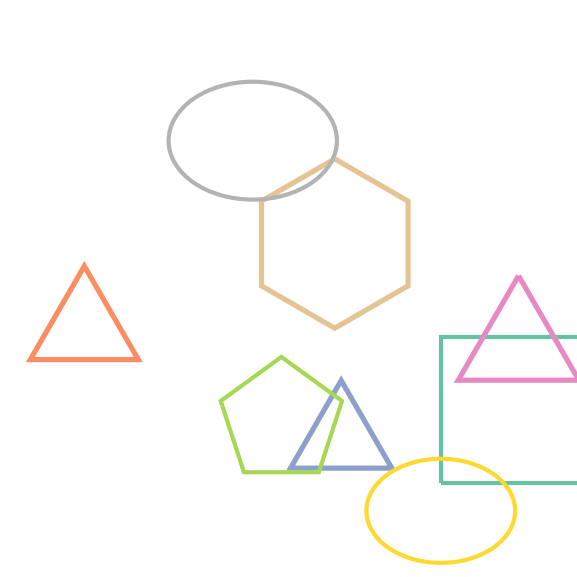[{"shape": "square", "thickness": 2, "radius": 0.63, "center": [0.889, 0.289]}, {"shape": "triangle", "thickness": 2.5, "radius": 0.54, "center": [0.146, 0.43]}, {"shape": "triangle", "thickness": 2.5, "radius": 0.51, "center": [0.591, 0.239]}, {"shape": "triangle", "thickness": 2.5, "radius": 0.6, "center": [0.898, 0.401]}, {"shape": "pentagon", "thickness": 2, "radius": 0.55, "center": [0.487, 0.271]}, {"shape": "oval", "thickness": 2, "radius": 0.64, "center": [0.763, 0.115]}, {"shape": "hexagon", "thickness": 2.5, "radius": 0.73, "center": [0.58, 0.577]}, {"shape": "oval", "thickness": 2, "radius": 0.73, "center": [0.438, 0.756]}]